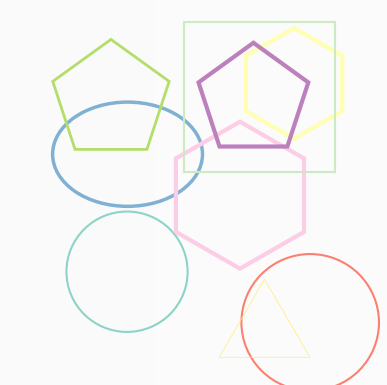[{"shape": "circle", "thickness": 1.5, "radius": 0.78, "center": [0.328, 0.294]}, {"shape": "hexagon", "thickness": 3, "radius": 0.72, "center": [0.759, 0.783]}, {"shape": "circle", "thickness": 1.5, "radius": 0.89, "center": [0.801, 0.163]}, {"shape": "oval", "thickness": 2.5, "radius": 0.97, "center": [0.329, 0.599]}, {"shape": "pentagon", "thickness": 2, "radius": 0.79, "center": [0.286, 0.74]}, {"shape": "hexagon", "thickness": 3, "radius": 0.95, "center": [0.619, 0.493]}, {"shape": "pentagon", "thickness": 3, "radius": 0.74, "center": [0.654, 0.74]}, {"shape": "square", "thickness": 1.5, "radius": 0.97, "center": [0.669, 0.748]}, {"shape": "triangle", "thickness": 0.5, "radius": 0.68, "center": [0.683, 0.14]}]